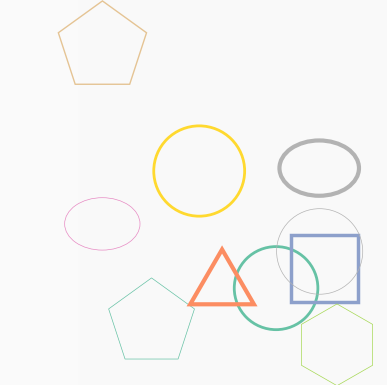[{"shape": "pentagon", "thickness": 0.5, "radius": 0.58, "center": [0.391, 0.162]}, {"shape": "circle", "thickness": 2, "radius": 0.54, "center": [0.712, 0.252]}, {"shape": "triangle", "thickness": 3, "radius": 0.47, "center": [0.573, 0.257]}, {"shape": "square", "thickness": 2.5, "radius": 0.43, "center": [0.838, 0.303]}, {"shape": "oval", "thickness": 0.5, "radius": 0.49, "center": [0.264, 0.418]}, {"shape": "hexagon", "thickness": 0.5, "radius": 0.53, "center": [0.87, 0.104]}, {"shape": "circle", "thickness": 2, "radius": 0.59, "center": [0.514, 0.556]}, {"shape": "pentagon", "thickness": 1, "radius": 0.6, "center": [0.264, 0.878]}, {"shape": "circle", "thickness": 0.5, "radius": 0.56, "center": [0.825, 0.347]}, {"shape": "oval", "thickness": 3, "radius": 0.51, "center": [0.824, 0.563]}]